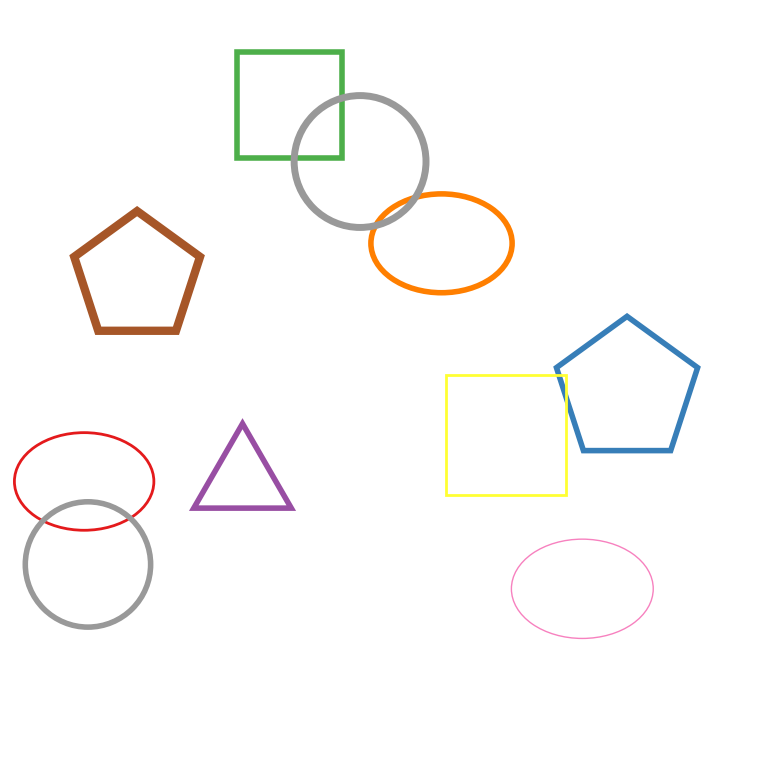[{"shape": "oval", "thickness": 1, "radius": 0.45, "center": [0.109, 0.375]}, {"shape": "pentagon", "thickness": 2, "radius": 0.48, "center": [0.814, 0.493]}, {"shape": "square", "thickness": 2, "radius": 0.34, "center": [0.376, 0.864]}, {"shape": "triangle", "thickness": 2, "radius": 0.37, "center": [0.315, 0.377]}, {"shape": "oval", "thickness": 2, "radius": 0.46, "center": [0.573, 0.684]}, {"shape": "square", "thickness": 1, "radius": 0.39, "center": [0.658, 0.435]}, {"shape": "pentagon", "thickness": 3, "radius": 0.43, "center": [0.178, 0.64]}, {"shape": "oval", "thickness": 0.5, "radius": 0.46, "center": [0.756, 0.235]}, {"shape": "circle", "thickness": 2.5, "radius": 0.43, "center": [0.468, 0.79]}, {"shape": "circle", "thickness": 2, "radius": 0.41, "center": [0.114, 0.267]}]